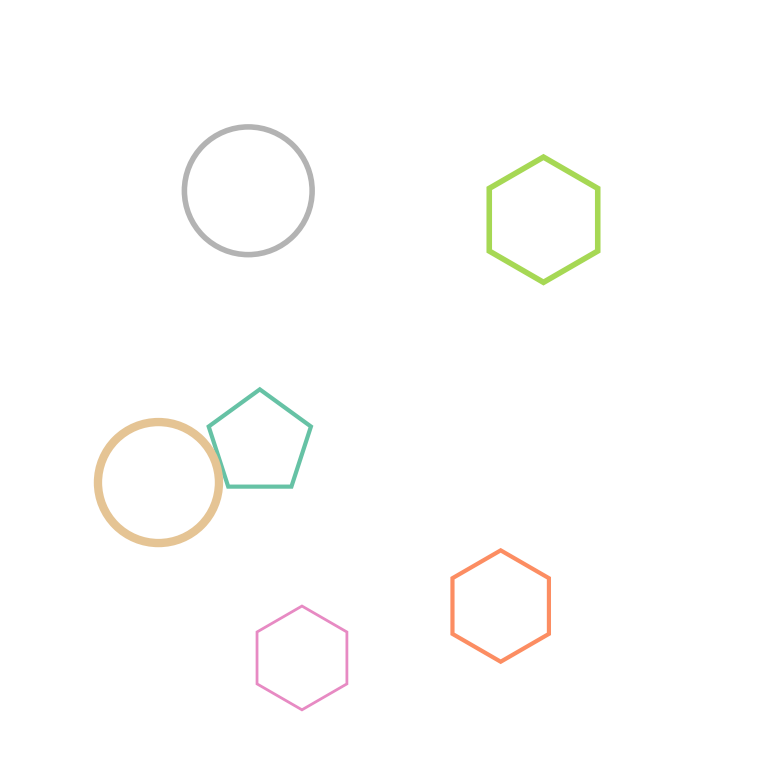[{"shape": "pentagon", "thickness": 1.5, "radius": 0.35, "center": [0.337, 0.424]}, {"shape": "hexagon", "thickness": 1.5, "radius": 0.36, "center": [0.65, 0.213]}, {"shape": "hexagon", "thickness": 1, "radius": 0.34, "center": [0.392, 0.146]}, {"shape": "hexagon", "thickness": 2, "radius": 0.41, "center": [0.706, 0.715]}, {"shape": "circle", "thickness": 3, "radius": 0.39, "center": [0.206, 0.373]}, {"shape": "circle", "thickness": 2, "radius": 0.41, "center": [0.322, 0.752]}]